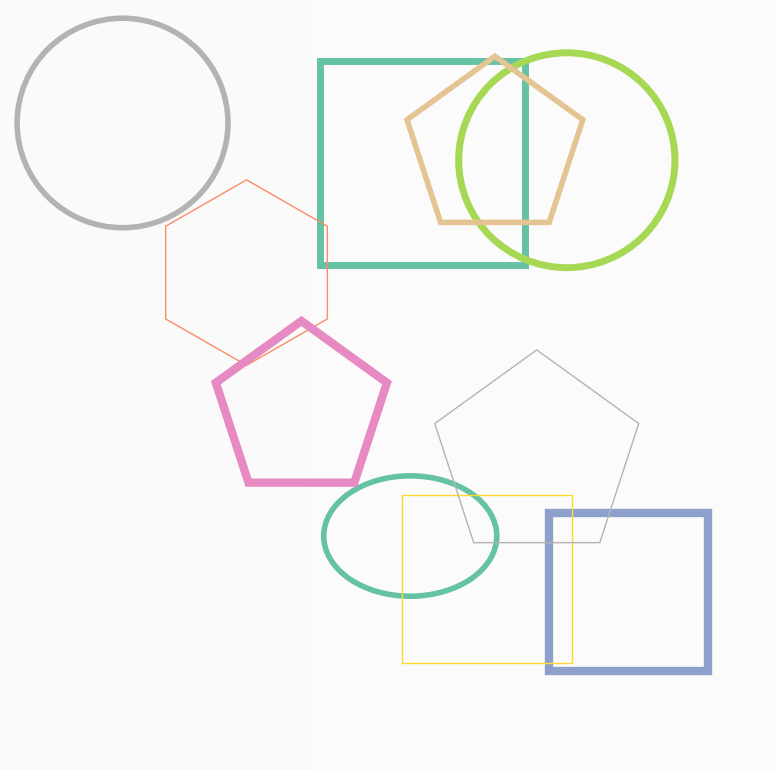[{"shape": "square", "thickness": 2.5, "radius": 0.66, "center": [0.545, 0.788]}, {"shape": "oval", "thickness": 2, "radius": 0.56, "center": [0.529, 0.304]}, {"shape": "hexagon", "thickness": 0.5, "radius": 0.6, "center": [0.318, 0.646]}, {"shape": "square", "thickness": 3, "radius": 0.51, "center": [0.811, 0.231]}, {"shape": "pentagon", "thickness": 3, "radius": 0.58, "center": [0.389, 0.467]}, {"shape": "circle", "thickness": 2.5, "radius": 0.7, "center": [0.731, 0.792]}, {"shape": "square", "thickness": 0.5, "radius": 0.55, "center": [0.628, 0.248]}, {"shape": "pentagon", "thickness": 2, "radius": 0.6, "center": [0.639, 0.808]}, {"shape": "pentagon", "thickness": 0.5, "radius": 0.69, "center": [0.693, 0.407]}, {"shape": "circle", "thickness": 2, "radius": 0.68, "center": [0.158, 0.84]}]